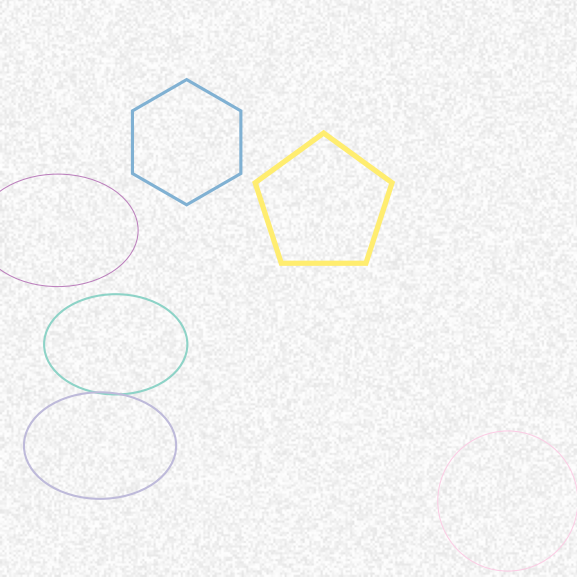[{"shape": "oval", "thickness": 1, "radius": 0.62, "center": [0.2, 0.403]}, {"shape": "oval", "thickness": 1, "radius": 0.66, "center": [0.173, 0.228]}, {"shape": "hexagon", "thickness": 1.5, "radius": 0.54, "center": [0.323, 0.753]}, {"shape": "circle", "thickness": 0.5, "radius": 0.61, "center": [0.879, 0.132]}, {"shape": "oval", "thickness": 0.5, "radius": 0.7, "center": [0.1, 0.6]}, {"shape": "pentagon", "thickness": 2.5, "radius": 0.62, "center": [0.56, 0.644]}]